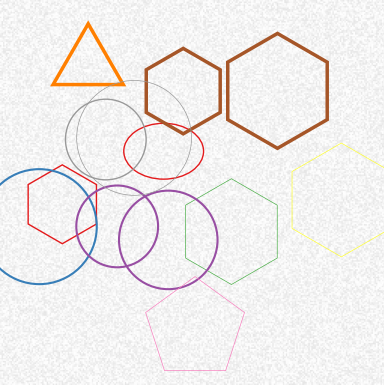[{"shape": "oval", "thickness": 1, "radius": 0.52, "center": [0.425, 0.607]}, {"shape": "hexagon", "thickness": 1, "radius": 0.51, "center": [0.162, 0.469]}, {"shape": "circle", "thickness": 1.5, "radius": 0.75, "center": [0.102, 0.411]}, {"shape": "hexagon", "thickness": 0.5, "radius": 0.69, "center": [0.601, 0.398]}, {"shape": "circle", "thickness": 1.5, "radius": 0.53, "center": [0.304, 0.412]}, {"shape": "circle", "thickness": 1.5, "radius": 0.64, "center": [0.437, 0.377]}, {"shape": "triangle", "thickness": 2.5, "radius": 0.53, "center": [0.229, 0.833]}, {"shape": "hexagon", "thickness": 0.5, "radius": 0.74, "center": [0.887, 0.481]}, {"shape": "hexagon", "thickness": 2.5, "radius": 0.55, "center": [0.476, 0.763]}, {"shape": "hexagon", "thickness": 2.5, "radius": 0.75, "center": [0.721, 0.764]}, {"shape": "pentagon", "thickness": 0.5, "radius": 0.68, "center": [0.507, 0.147]}, {"shape": "circle", "thickness": 0.5, "radius": 0.75, "center": [0.348, 0.642]}, {"shape": "circle", "thickness": 1, "radius": 0.52, "center": [0.275, 0.638]}]